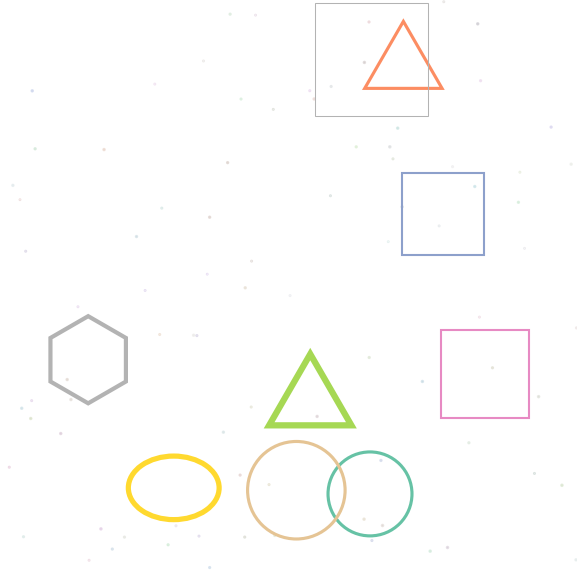[{"shape": "circle", "thickness": 1.5, "radius": 0.36, "center": [0.641, 0.144]}, {"shape": "triangle", "thickness": 1.5, "radius": 0.39, "center": [0.698, 0.885]}, {"shape": "square", "thickness": 1, "radius": 0.36, "center": [0.768, 0.628]}, {"shape": "square", "thickness": 1, "radius": 0.38, "center": [0.84, 0.351]}, {"shape": "triangle", "thickness": 3, "radius": 0.41, "center": [0.537, 0.304]}, {"shape": "oval", "thickness": 2.5, "radius": 0.39, "center": [0.301, 0.154]}, {"shape": "circle", "thickness": 1.5, "radius": 0.42, "center": [0.513, 0.15]}, {"shape": "square", "thickness": 0.5, "radius": 0.49, "center": [0.643, 0.896]}, {"shape": "hexagon", "thickness": 2, "radius": 0.38, "center": [0.153, 0.376]}]